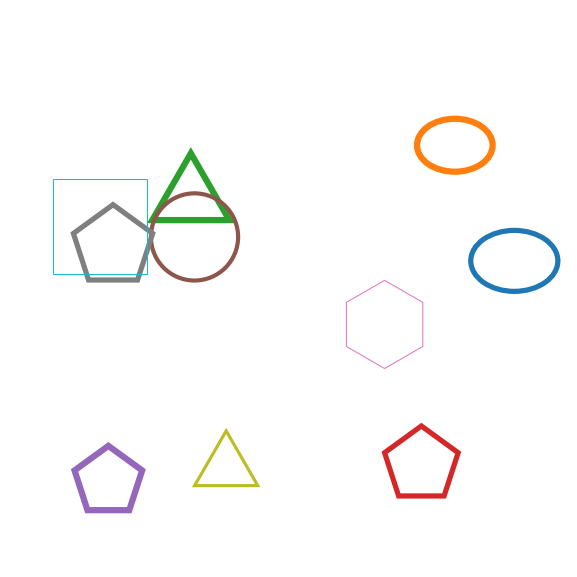[{"shape": "oval", "thickness": 2.5, "radius": 0.38, "center": [0.891, 0.547]}, {"shape": "oval", "thickness": 3, "radius": 0.33, "center": [0.788, 0.748]}, {"shape": "triangle", "thickness": 3, "radius": 0.39, "center": [0.33, 0.657]}, {"shape": "pentagon", "thickness": 2.5, "radius": 0.33, "center": [0.73, 0.195]}, {"shape": "pentagon", "thickness": 3, "radius": 0.31, "center": [0.188, 0.166]}, {"shape": "circle", "thickness": 2, "radius": 0.38, "center": [0.337, 0.589]}, {"shape": "hexagon", "thickness": 0.5, "radius": 0.38, "center": [0.666, 0.437]}, {"shape": "pentagon", "thickness": 2.5, "radius": 0.36, "center": [0.196, 0.573]}, {"shape": "triangle", "thickness": 1.5, "radius": 0.32, "center": [0.392, 0.19]}, {"shape": "square", "thickness": 0.5, "radius": 0.41, "center": [0.174, 0.607]}]